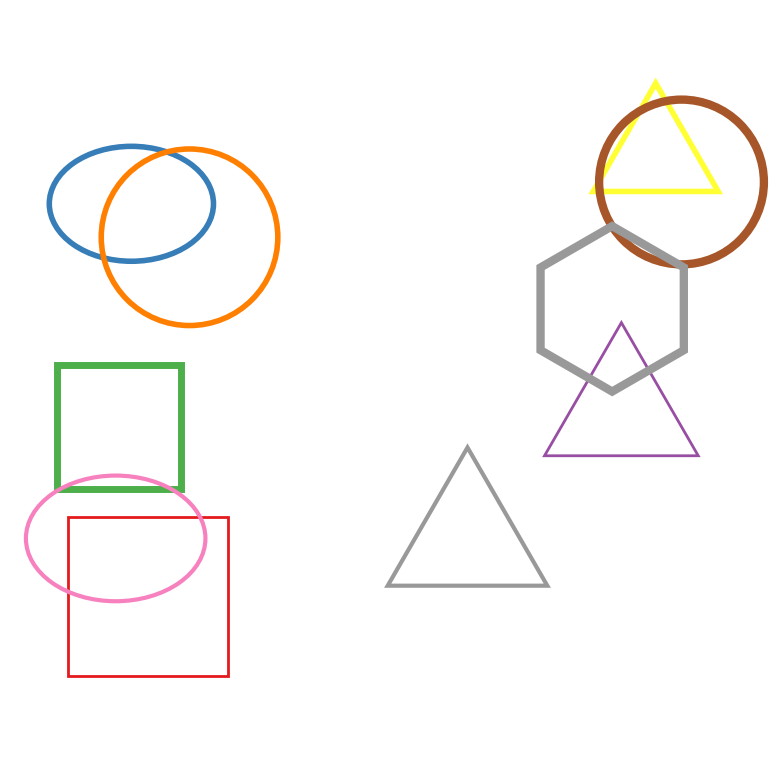[{"shape": "square", "thickness": 1, "radius": 0.52, "center": [0.192, 0.225]}, {"shape": "oval", "thickness": 2, "radius": 0.53, "center": [0.171, 0.735]}, {"shape": "square", "thickness": 2.5, "radius": 0.4, "center": [0.154, 0.445]}, {"shape": "triangle", "thickness": 1, "radius": 0.58, "center": [0.807, 0.466]}, {"shape": "circle", "thickness": 2, "radius": 0.57, "center": [0.246, 0.692]}, {"shape": "triangle", "thickness": 2, "radius": 0.47, "center": [0.852, 0.798]}, {"shape": "circle", "thickness": 3, "radius": 0.53, "center": [0.885, 0.764]}, {"shape": "oval", "thickness": 1.5, "radius": 0.58, "center": [0.15, 0.301]}, {"shape": "triangle", "thickness": 1.5, "radius": 0.6, "center": [0.607, 0.299]}, {"shape": "hexagon", "thickness": 3, "radius": 0.54, "center": [0.795, 0.599]}]